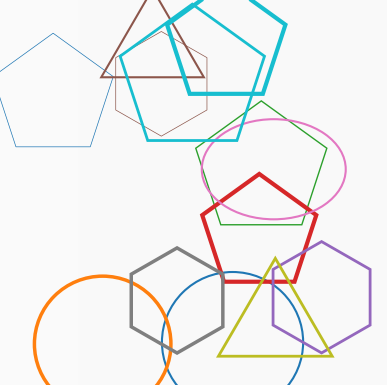[{"shape": "pentagon", "thickness": 0.5, "radius": 0.82, "center": [0.137, 0.751]}, {"shape": "circle", "thickness": 1.5, "radius": 0.91, "center": [0.6, 0.111]}, {"shape": "circle", "thickness": 2.5, "radius": 0.88, "center": [0.265, 0.107]}, {"shape": "pentagon", "thickness": 1, "radius": 0.89, "center": [0.674, 0.56]}, {"shape": "pentagon", "thickness": 3, "radius": 0.77, "center": [0.669, 0.393]}, {"shape": "hexagon", "thickness": 2, "radius": 0.72, "center": [0.83, 0.228]}, {"shape": "hexagon", "thickness": 0.5, "radius": 0.68, "center": [0.416, 0.782]}, {"shape": "triangle", "thickness": 1.5, "radius": 0.76, "center": [0.394, 0.876]}, {"shape": "oval", "thickness": 1.5, "radius": 0.93, "center": [0.706, 0.56]}, {"shape": "hexagon", "thickness": 2.5, "radius": 0.68, "center": [0.457, 0.22]}, {"shape": "triangle", "thickness": 2, "radius": 0.85, "center": [0.71, 0.16]}, {"shape": "pentagon", "thickness": 3, "radius": 0.8, "center": [0.584, 0.886]}, {"shape": "pentagon", "thickness": 2, "radius": 0.98, "center": [0.496, 0.793]}]